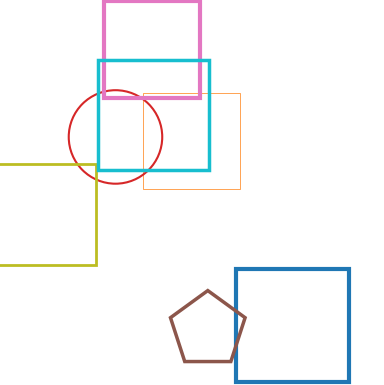[{"shape": "square", "thickness": 3, "radius": 0.73, "center": [0.76, 0.154]}, {"shape": "square", "thickness": 0.5, "radius": 0.63, "center": [0.497, 0.634]}, {"shape": "circle", "thickness": 1.5, "radius": 0.61, "center": [0.3, 0.644]}, {"shape": "pentagon", "thickness": 2.5, "radius": 0.51, "center": [0.54, 0.143]}, {"shape": "square", "thickness": 3, "radius": 0.63, "center": [0.395, 0.872]}, {"shape": "square", "thickness": 2, "radius": 0.65, "center": [0.118, 0.444]}, {"shape": "square", "thickness": 2.5, "radius": 0.72, "center": [0.398, 0.701]}]